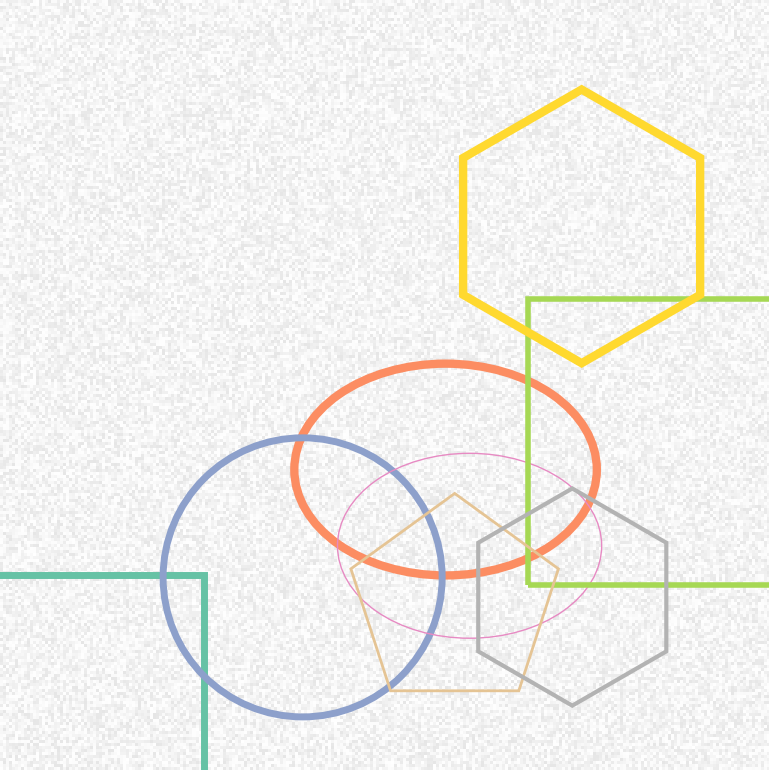[{"shape": "square", "thickness": 2.5, "radius": 0.69, "center": [0.127, 0.116]}, {"shape": "oval", "thickness": 3, "radius": 0.98, "center": [0.579, 0.39]}, {"shape": "circle", "thickness": 2.5, "radius": 0.91, "center": [0.393, 0.25]}, {"shape": "oval", "thickness": 0.5, "radius": 0.86, "center": [0.61, 0.291]}, {"shape": "square", "thickness": 2, "radius": 0.93, "center": [0.871, 0.426]}, {"shape": "hexagon", "thickness": 3, "radius": 0.89, "center": [0.755, 0.706]}, {"shape": "pentagon", "thickness": 1, "radius": 0.71, "center": [0.59, 0.217]}, {"shape": "hexagon", "thickness": 1.5, "radius": 0.71, "center": [0.743, 0.225]}]